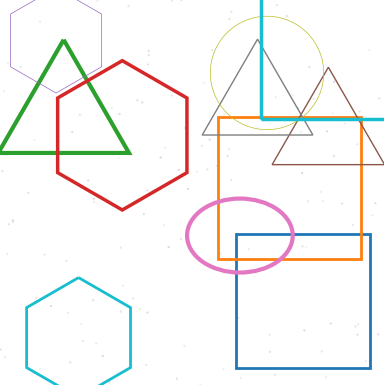[{"shape": "square", "thickness": 2, "radius": 0.87, "center": [0.788, 0.218]}, {"shape": "square", "thickness": 2, "radius": 0.93, "center": [0.751, 0.512]}, {"shape": "triangle", "thickness": 3, "radius": 0.98, "center": [0.165, 0.701]}, {"shape": "hexagon", "thickness": 2.5, "radius": 0.97, "center": [0.318, 0.649]}, {"shape": "hexagon", "thickness": 0.5, "radius": 0.68, "center": [0.146, 0.895]}, {"shape": "triangle", "thickness": 1, "radius": 0.84, "center": [0.853, 0.657]}, {"shape": "oval", "thickness": 3, "radius": 0.69, "center": [0.623, 0.388]}, {"shape": "triangle", "thickness": 1, "radius": 0.83, "center": [0.669, 0.732]}, {"shape": "circle", "thickness": 0.5, "radius": 0.74, "center": [0.694, 0.811]}, {"shape": "square", "thickness": 2.5, "radius": 0.98, "center": [0.875, 0.886]}, {"shape": "hexagon", "thickness": 2, "radius": 0.78, "center": [0.204, 0.123]}]